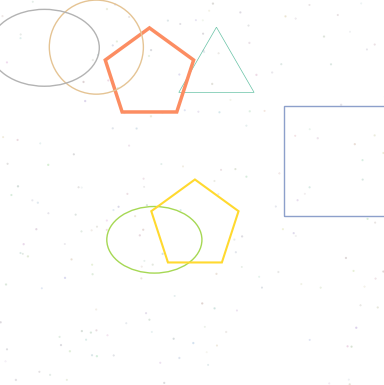[{"shape": "triangle", "thickness": 0.5, "radius": 0.56, "center": [0.562, 0.816]}, {"shape": "pentagon", "thickness": 2.5, "radius": 0.6, "center": [0.388, 0.807]}, {"shape": "square", "thickness": 1, "radius": 0.71, "center": [0.881, 0.582]}, {"shape": "oval", "thickness": 1, "radius": 0.62, "center": [0.401, 0.377]}, {"shape": "pentagon", "thickness": 1.5, "radius": 0.6, "center": [0.506, 0.415]}, {"shape": "circle", "thickness": 1, "radius": 0.61, "center": [0.25, 0.878]}, {"shape": "oval", "thickness": 1, "radius": 0.71, "center": [0.115, 0.876]}]